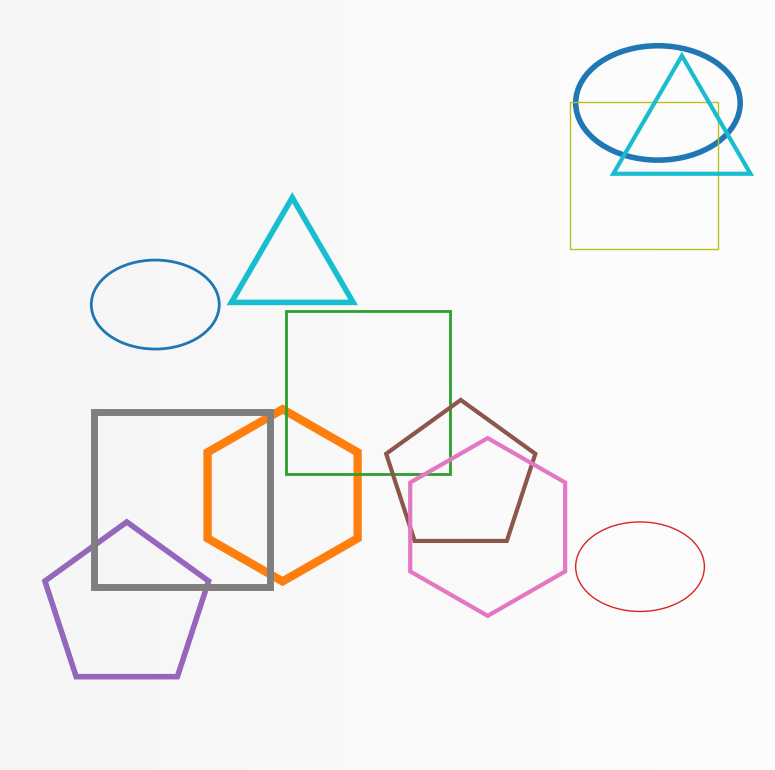[{"shape": "oval", "thickness": 2, "radius": 0.53, "center": [0.849, 0.866]}, {"shape": "oval", "thickness": 1, "radius": 0.41, "center": [0.2, 0.604]}, {"shape": "hexagon", "thickness": 3, "radius": 0.56, "center": [0.365, 0.357]}, {"shape": "square", "thickness": 1, "radius": 0.53, "center": [0.474, 0.49]}, {"shape": "oval", "thickness": 0.5, "radius": 0.42, "center": [0.826, 0.264]}, {"shape": "pentagon", "thickness": 2, "radius": 0.56, "center": [0.164, 0.211]}, {"shape": "pentagon", "thickness": 1.5, "radius": 0.51, "center": [0.595, 0.379]}, {"shape": "hexagon", "thickness": 1.5, "radius": 0.58, "center": [0.629, 0.316]}, {"shape": "square", "thickness": 2.5, "radius": 0.57, "center": [0.235, 0.351]}, {"shape": "square", "thickness": 0.5, "radius": 0.48, "center": [0.83, 0.772]}, {"shape": "triangle", "thickness": 1.5, "radius": 0.51, "center": [0.88, 0.825]}, {"shape": "triangle", "thickness": 2, "radius": 0.45, "center": [0.377, 0.653]}]